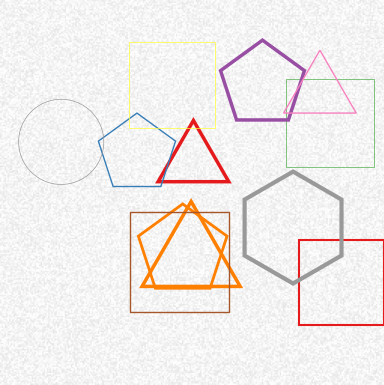[{"shape": "square", "thickness": 1.5, "radius": 0.55, "center": [0.887, 0.266]}, {"shape": "triangle", "thickness": 2.5, "radius": 0.53, "center": [0.502, 0.581]}, {"shape": "pentagon", "thickness": 1, "radius": 0.53, "center": [0.356, 0.601]}, {"shape": "square", "thickness": 0.5, "radius": 0.57, "center": [0.856, 0.681]}, {"shape": "pentagon", "thickness": 2.5, "radius": 0.57, "center": [0.682, 0.781]}, {"shape": "triangle", "thickness": 2.5, "radius": 0.74, "center": [0.496, 0.33]}, {"shape": "pentagon", "thickness": 2, "radius": 0.61, "center": [0.475, 0.349]}, {"shape": "square", "thickness": 0.5, "radius": 0.56, "center": [0.446, 0.779]}, {"shape": "square", "thickness": 1, "radius": 0.64, "center": [0.465, 0.32]}, {"shape": "triangle", "thickness": 1, "radius": 0.54, "center": [0.831, 0.761]}, {"shape": "circle", "thickness": 0.5, "radius": 0.55, "center": [0.159, 0.632]}, {"shape": "hexagon", "thickness": 3, "radius": 0.73, "center": [0.761, 0.409]}]